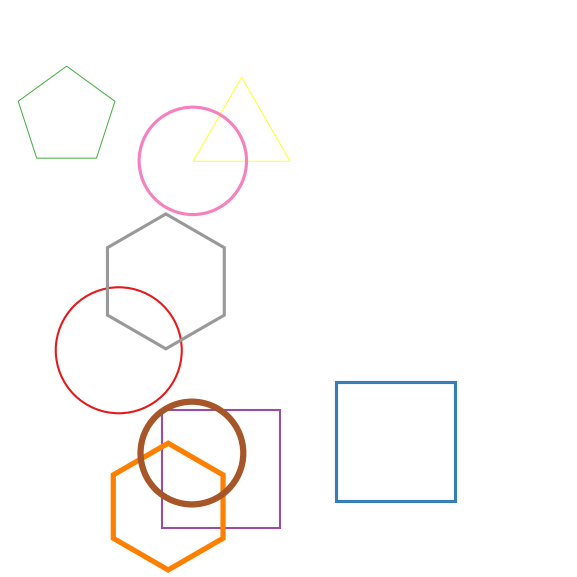[{"shape": "circle", "thickness": 1, "radius": 0.55, "center": [0.206, 0.393]}, {"shape": "square", "thickness": 1.5, "radius": 0.51, "center": [0.685, 0.234]}, {"shape": "pentagon", "thickness": 0.5, "radius": 0.44, "center": [0.115, 0.797]}, {"shape": "square", "thickness": 1, "radius": 0.51, "center": [0.382, 0.187]}, {"shape": "hexagon", "thickness": 2.5, "radius": 0.55, "center": [0.291, 0.122]}, {"shape": "triangle", "thickness": 0.5, "radius": 0.48, "center": [0.418, 0.768]}, {"shape": "circle", "thickness": 3, "radius": 0.44, "center": [0.332, 0.215]}, {"shape": "circle", "thickness": 1.5, "radius": 0.46, "center": [0.334, 0.721]}, {"shape": "hexagon", "thickness": 1.5, "radius": 0.58, "center": [0.287, 0.512]}]